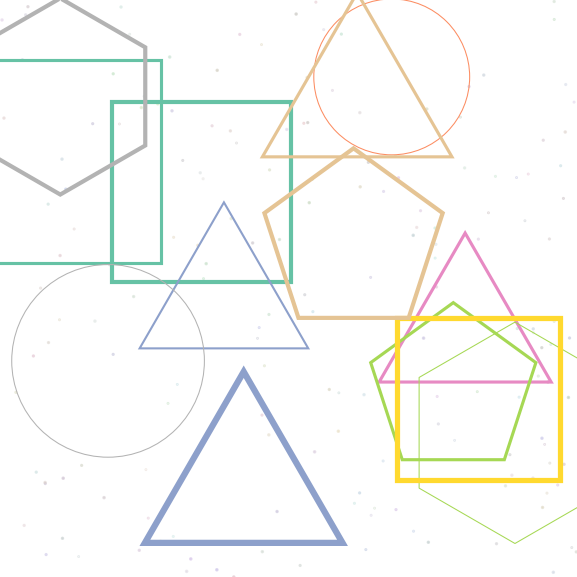[{"shape": "square", "thickness": 1.5, "radius": 0.88, "center": [0.104, 0.72]}, {"shape": "square", "thickness": 2, "radius": 0.78, "center": [0.349, 0.667]}, {"shape": "circle", "thickness": 0.5, "radius": 0.67, "center": [0.678, 0.866]}, {"shape": "triangle", "thickness": 1, "radius": 0.84, "center": [0.388, 0.48]}, {"shape": "triangle", "thickness": 3, "radius": 0.99, "center": [0.422, 0.158]}, {"shape": "triangle", "thickness": 1.5, "radius": 0.86, "center": [0.805, 0.424]}, {"shape": "pentagon", "thickness": 1.5, "radius": 0.75, "center": [0.785, 0.325]}, {"shape": "hexagon", "thickness": 0.5, "radius": 0.96, "center": [0.892, 0.25]}, {"shape": "square", "thickness": 2.5, "radius": 0.7, "center": [0.829, 0.308]}, {"shape": "pentagon", "thickness": 2, "radius": 0.81, "center": [0.612, 0.58]}, {"shape": "triangle", "thickness": 1.5, "radius": 0.95, "center": [0.618, 0.822]}, {"shape": "circle", "thickness": 0.5, "radius": 0.83, "center": [0.187, 0.374]}, {"shape": "hexagon", "thickness": 2, "radius": 0.85, "center": [0.104, 0.832]}]